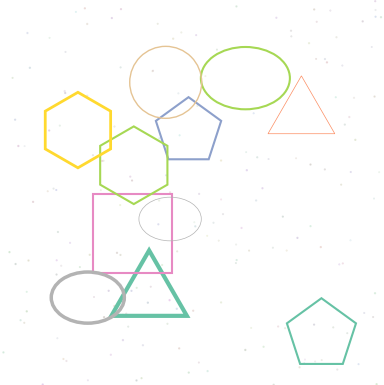[{"shape": "pentagon", "thickness": 1.5, "radius": 0.47, "center": [0.835, 0.131]}, {"shape": "triangle", "thickness": 3, "radius": 0.57, "center": [0.387, 0.236]}, {"shape": "triangle", "thickness": 0.5, "radius": 0.5, "center": [0.783, 0.703]}, {"shape": "pentagon", "thickness": 1.5, "radius": 0.45, "center": [0.49, 0.658]}, {"shape": "square", "thickness": 1.5, "radius": 0.51, "center": [0.345, 0.393]}, {"shape": "hexagon", "thickness": 1.5, "radius": 0.5, "center": [0.348, 0.571]}, {"shape": "oval", "thickness": 1.5, "radius": 0.58, "center": [0.637, 0.797]}, {"shape": "hexagon", "thickness": 2, "radius": 0.49, "center": [0.202, 0.662]}, {"shape": "circle", "thickness": 1, "radius": 0.47, "center": [0.43, 0.786]}, {"shape": "oval", "thickness": 0.5, "radius": 0.41, "center": [0.442, 0.431]}, {"shape": "oval", "thickness": 2.5, "radius": 0.47, "center": [0.228, 0.227]}]